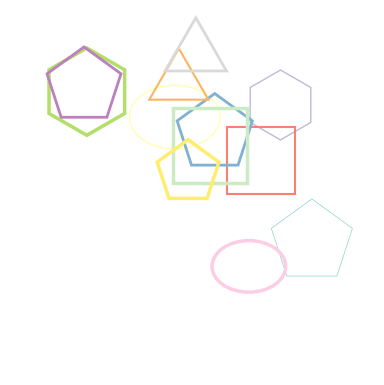[{"shape": "pentagon", "thickness": 0.5, "radius": 0.55, "center": [0.81, 0.373]}, {"shape": "oval", "thickness": 1, "radius": 0.59, "center": [0.454, 0.696]}, {"shape": "hexagon", "thickness": 1, "radius": 0.45, "center": [0.729, 0.727]}, {"shape": "square", "thickness": 1.5, "radius": 0.44, "center": [0.678, 0.583]}, {"shape": "pentagon", "thickness": 2, "radius": 0.51, "center": [0.558, 0.654]}, {"shape": "triangle", "thickness": 1.5, "radius": 0.44, "center": [0.465, 0.785]}, {"shape": "hexagon", "thickness": 2.5, "radius": 0.57, "center": [0.226, 0.762]}, {"shape": "oval", "thickness": 2.5, "radius": 0.48, "center": [0.646, 0.308]}, {"shape": "triangle", "thickness": 2, "radius": 0.46, "center": [0.509, 0.862]}, {"shape": "pentagon", "thickness": 2, "radius": 0.51, "center": [0.218, 0.777]}, {"shape": "square", "thickness": 2.5, "radius": 0.48, "center": [0.545, 0.621]}, {"shape": "pentagon", "thickness": 2.5, "radius": 0.42, "center": [0.488, 0.553]}]